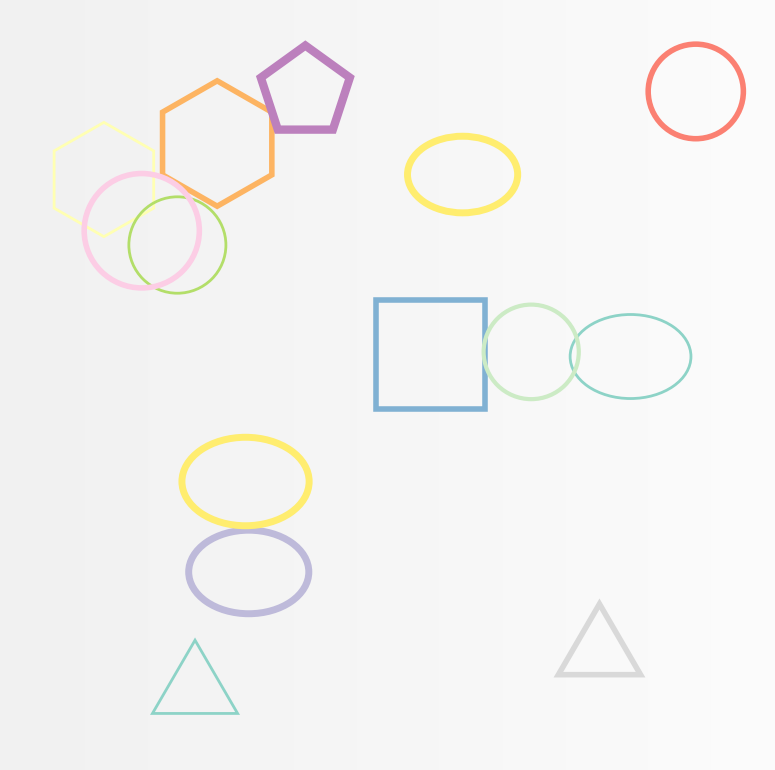[{"shape": "oval", "thickness": 1, "radius": 0.39, "center": [0.814, 0.537]}, {"shape": "triangle", "thickness": 1, "radius": 0.32, "center": [0.252, 0.105]}, {"shape": "hexagon", "thickness": 1, "radius": 0.37, "center": [0.134, 0.767]}, {"shape": "oval", "thickness": 2.5, "radius": 0.39, "center": [0.321, 0.257]}, {"shape": "circle", "thickness": 2, "radius": 0.31, "center": [0.898, 0.881]}, {"shape": "square", "thickness": 2, "radius": 0.35, "center": [0.555, 0.539]}, {"shape": "hexagon", "thickness": 2, "radius": 0.41, "center": [0.28, 0.814]}, {"shape": "circle", "thickness": 1, "radius": 0.31, "center": [0.229, 0.682]}, {"shape": "circle", "thickness": 2, "radius": 0.37, "center": [0.183, 0.7]}, {"shape": "triangle", "thickness": 2, "radius": 0.31, "center": [0.774, 0.154]}, {"shape": "pentagon", "thickness": 3, "radius": 0.3, "center": [0.394, 0.881]}, {"shape": "circle", "thickness": 1.5, "radius": 0.31, "center": [0.685, 0.543]}, {"shape": "oval", "thickness": 2.5, "radius": 0.41, "center": [0.317, 0.375]}, {"shape": "oval", "thickness": 2.5, "radius": 0.36, "center": [0.597, 0.773]}]